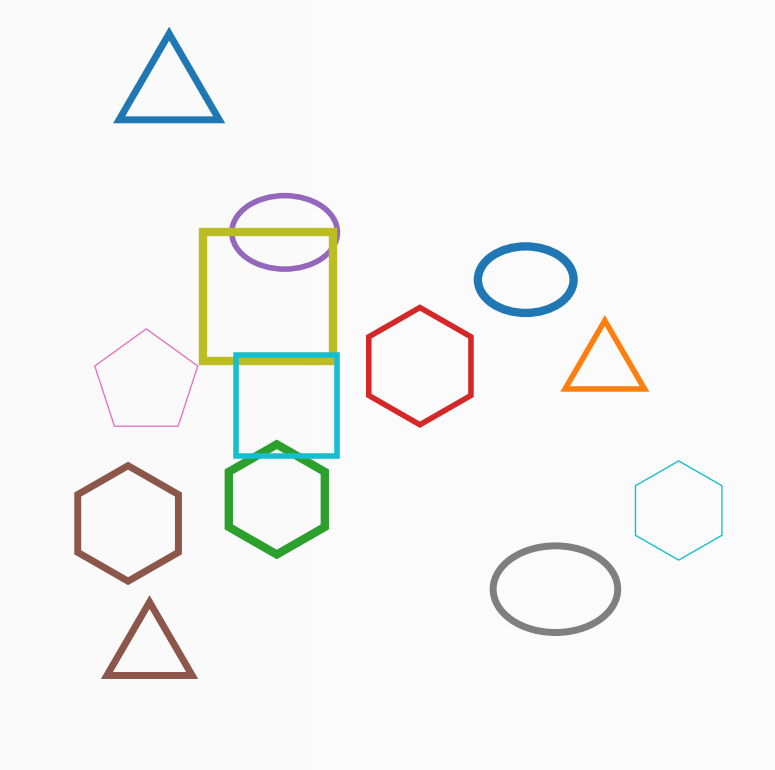[{"shape": "oval", "thickness": 3, "radius": 0.31, "center": [0.678, 0.637]}, {"shape": "triangle", "thickness": 2.5, "radius": 0.37, "center": [0.218, 0.882]}, {"shape": "triangle", "thickness": 2, "radius": 0.3, "center": [0.78, 0.524]}, {"shape": "hexagon", "thickness": 3, "radius": 0.36, "center": [0.357, 0.351]}, {"shape": "hexagon", "thickness": 2, "radius": 0.38, "center": [0.542, 0.525]}, {"shape": "oval", "thickness": 2, "radius": 0.34, "center": [0.367, 0.698]}, {"shape": "hexagon", "thickness": 2.5, "radius": 0.38, "center": [0.165, 0.32]}, {"shape": "triangle", "thickness": 2.5, "radius": 0.32, "center": [0.193, 0.155]}, {"shape": "pentagon", "thickness": 0.5, "radius": 0.35, "center": [0.189, 0.503]}, {"shape": "oval", "thickness": 2.5, "radius": 0.4, "center": [0.717, 0.235]}, {"shape": "square", "thickness": 3, "radius": 0.42, "center": [0.346, 0.615]}, {"shape": "hexagon", "thickness": 0.5, "radius": 0.32, "center": [0.876, 0.337]}, {"shape": "square", "thickness": 2, "radius": 0.33, "center": [0.37, 0.473]}]